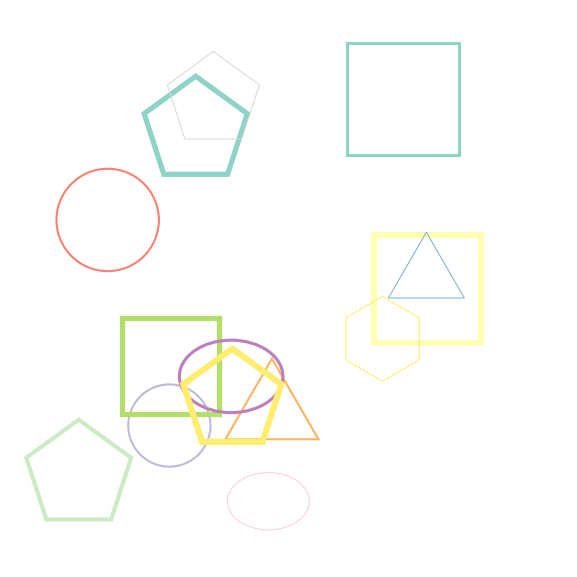[{"shape": "pentagon", "thickness": 2.5, "radius": 0.47, "center": [0.339, 0.773]}, {"shape": "square", "thickness": 1.5, "radius": 0.48, "center": [0.697, 0.828]}, {"shape": "square", "thickness": 3, "radius": 0.47, "center": [0.74, 0.499]}, {"shape": "circle", "thickness": 1, "radius": 0.36, "center": [0.293, 0.262]}, {"shape": "circle", "thickness": 1, "radius": 0.44, "center": [0.186, 0.618]}, {"shape": "triangle", "thickness": 0.5, "radius": 0.38, "center": [0.738, 0.521]}, {"shape": "triangle", "thickness": 1, "radius": 0.47, "center": [0.471, 0.285]}, {"shape": "square", "thickness": 2.5, "radius": 0.42, "center": [0.295, 0.365]}, {"shape": "oval", "thickness": 0.5, "radius": 0.35, "center": [0.465, 0.131]}, {"shape": "pentagon", "thickness": 0.5, "radius": 0.42, "center": [0.369, 0.826]}, {"shape": "oval", "thickness": 1.5, "radius": 0.45, "center": [0.4, 0.347]}, {"shape": "pentagon", "thickness": 2, "radius": 0.48, "center": [0.136, 0.177]}, {"shape": "hexagon", "thickness": 0.5, "radius": 0.37, "center": [0.663, 0.412]}, {"shape": "pentagon", "thickness": 3, "radius": 0.45, "center": [0.402, 0.306]}]